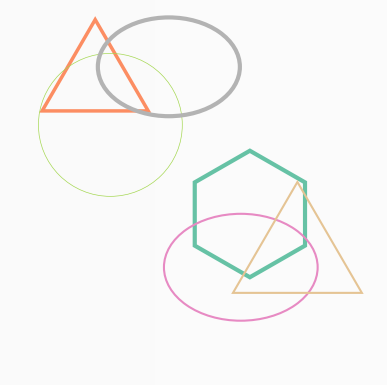[{"shape": "hexagon", "thickness": 3, "radius": 0.82, "center": [0.645, 0.444]}, {"shape": "triangle", "thickness": 2.5, "radius": 0.79, "center": [0.246, 0.791]}, {"shape": "oval", "thickness": 1.5, "radius": 0.99, "center": [0.621, 0.306]}, {"shape": "circle", "thickness": 0.5, "radius": 0.93, "center": [0.285, 0.676]}, {"shape": "triangle", "thickness": 1.5, "radius": 0.96, "center": [0.768, 0.335]}, {"shape": "oval", "thickness": 3, "radius": 0.92, "center": [0.436, 0.826]}]